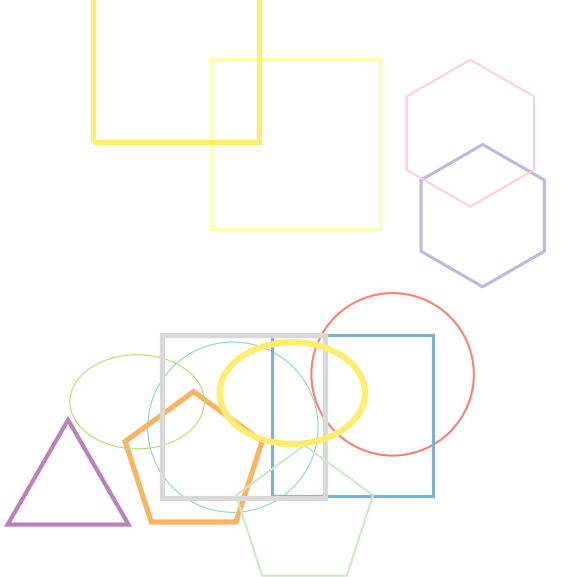[{"shape": "circle", "thickness": 0.5, "radius": 0.74, "center": [0.403, 0.259]}, {"shape": "square", "thickness": 1.5, "radius": 0.73, "center": [0.512, 0.75]}, {"shape": "hexagon", "thickness": 1.5, "radius": 0.62, "center": [0.836, 0.626]}, {"shape": "circle", "thickness": 1, "radius": 0.7, "center": [0.68, 0.351]}, {"shape": "square", "thickness": 1.5, "radius": 0.7, "center": [0.61, 0.28]}, {"shape": "pentagon", "thickness": 2.5, "radius": 0.62, "center": [0.335, 0.196]}, {"shape": "oval", "thickness": 0.5, "radius": 0.58, "center": [0.237, 0.303]}, {"shape": "hexagon", "thickness": 1, "radius": 0.64, "center": [0.815, 0.768]}, {"shape": "square", "thickness": 2.5, "radius": 0.71, "center": [0.422, 0.279]}, {"shape": "triangle", "thickness": 2, "radius": 0.6, "center": [0.118, 0.151]}, {"shape": "pentagon", "thickness": 1, "radius": 0.62, "center": [0.527, 0.103]}, {"shape": "oval", "thickness": 3, "radius": 0.63, "center": [0.506, 0.318]}, {"shape": "square", "thickness": 2.5, "radius": 0.72, "center": [0.305, 0.897]}]